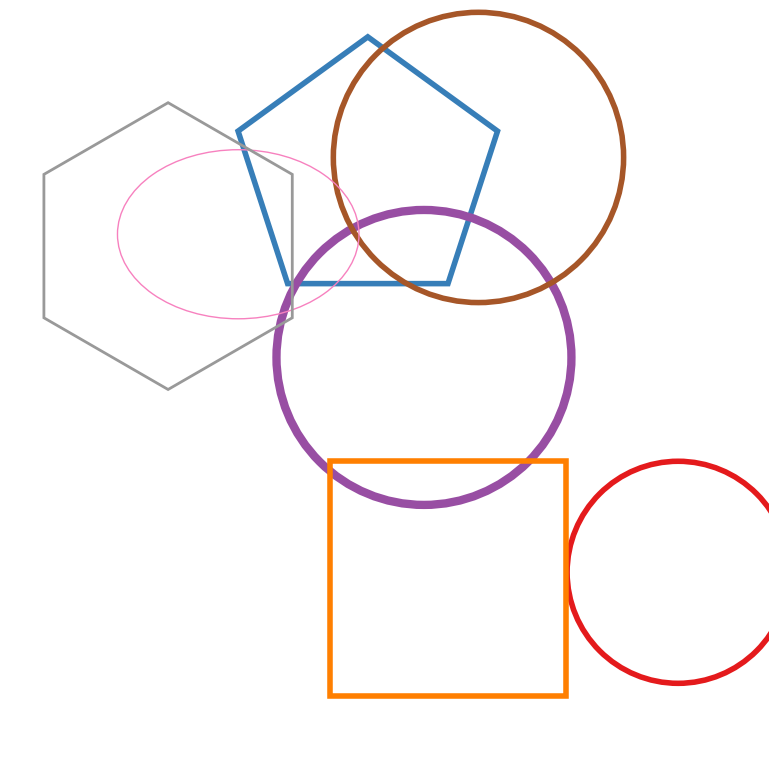[{"shape": "circle", "thickness": 2, "radius": 0.72, "center": [0.881, 0.257]}, {"shape": "pentagon", "thickness": 2, "radius": 0.89, "center": [0.478, 0.775]}, {"shape": "circle", "thickness": 3, "radius": 0.96, "center": [0.551, 0.536]}, {"shape": "square", "thickness": 2, "radius": 0.76, "center": [0.582, 0.249]}, {"shape": "circle", "thickness": 2, "radius": 0.94, "center": [0.621, 0.796]}, {"shape": "oval", "thickness": 0.5, "radius": 0.78, "center": [0.309, 0.696]}, {"shape": "hexagon", "thickness": 1, "radius": 0.93, "center": [0.218, 0.68]}]